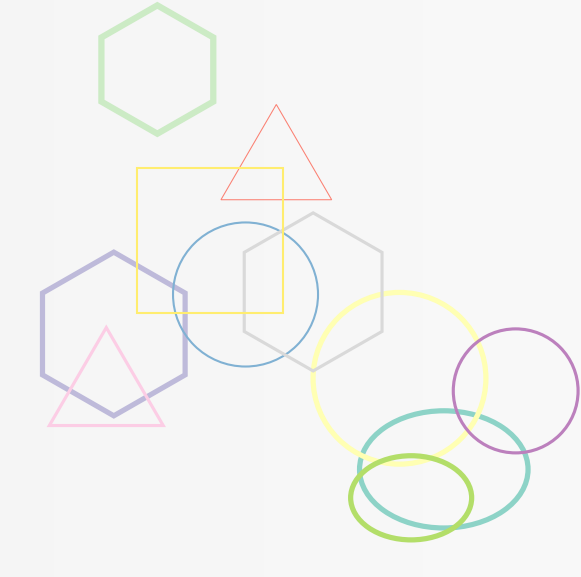[{"shape": "oval", "thickness": 2.5, "radius": 0.72, "center": [0.764, 0.186]}, {"shape": "circle", "thickness": 2.5, "radius": 0.74, "center": [0.687, 0.344]}, {"shape": "hexagon", "thickness": 2.5, "radius": 0.71, "center": [0.196, 0.421]}, {"shape": "triangle", "thickness": 0.5, "radius": 0.55, "center": [0.475, 0.708]}, {"shape": "circle", "thickness": 1, "radius": 0.62, "center": [0.422, 0.489]}, {"shape": "oval", "thickness": 2.5, "radius": 0.52, "center": [0.707, 0.137]}, {"shape": "triangle", "thickness": 1.5, "radius": 0.57, "center": [0.183, 0.319]}, {"shape": "hexagon", "thickness": 1.5, "radius": 0.68, "center": [0.539, 0.494]}, {"shape": "circle", "thickness": 1.5, "radius": 0.54, "center": [0.887, 0.322]}, {"shape": "hexagon", "thickness": 3, "radius": 0.56, "center": [0.271, 0.879]}, {"shape": "square", "thickness": 1, "radius": 0.63, "center": [0.361, 0.583]}]